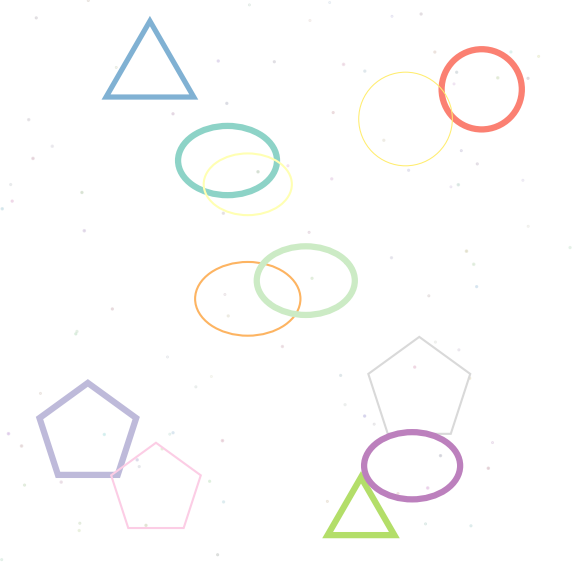[{"shape": "oval", "thickness": 3, "radius": 0.43, "center": [0.394, 0.721]}, {"shape": "oval", "thickness": 1, "radius": 0.38, "center": [0.429, 0.68]}, {"shape": "pentagon", "thickness": 3, "radius": 0.44, "center": [0.152, 0.248]}, {"shape": "circle", "thickness": 3, "radius": 0.35, "center": [0.834, 0.844]}, {"shape": "triangle", "thickness": 2.5, "radius": 0.44, "center": [0.26, 0.875]}, {"shape": "oval", "thickness": 1, "radius": 0.46, "center": [0.429, 0.482]}, {"shape": "triangle", "thickness": 3, "radius": 0.33, "center": [0.625, 0.106]}, {"shape": "pentagon", "thickness": 1, "radius": 0.41, "center": [0.27, 0.151]}, {"shape": "pentagon", "thickness": 1, "radius": 0.46, "center": [0.726, 0.323]}, {"shape": "oval", "thickness": 3, "radius": 0.42, "center": [0.714, 0.193]}, {"shape": "oval", "thickness": 3, "radius": 0.42, "center": [0.53, 0.513]}, {"shape": "circle", "thickness": 0.5, "radius": 0.41, "center": [0.702, 0.793]}]